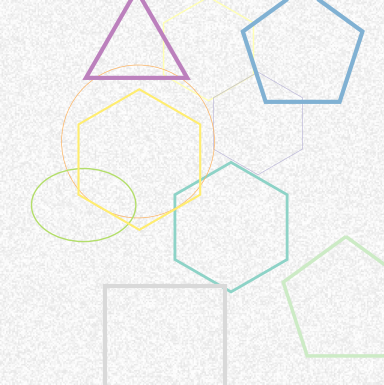[{"shape": "hexagon", "thickness": 2, "radius": 0.84, "center": [0.6, 0.41]}, {"shape": "hexagon", "thickness": 1, "radius": 0.67, "center": [0.542, 0.873]}, {"shape": "hexagon", "thickness": 0.5, "radius": 0.67, "center": [0.67, 0.679]}, {"shape": "pentagon", "thickness": 3, "radius": 0.82, "center": [0.786, 0.868]}, {"shape": "circle", "thickness": 0.5, "radius": 0.99, "center": [0.359, 0.633]}, {"shape": "oval", "thickness": 1, "radius": 0.68, "center": [0.217, 0.467]}, {"shape": "square", "thickness": 3, "radius": 0.78, "center": [0.429, 0.102]}, {"shape": "triangle", "thickness": 3, "radius": 0.76, "center": [0.355, 0.874]}, {"shape": "pentagon", "thickness": 2.5, "radius": 0.86, "center": [0.899, 0.214]}, {"shape": "hexagon", "thickness": 1.5, "radius": 0.91, "center": [0.362, 0.586]}]